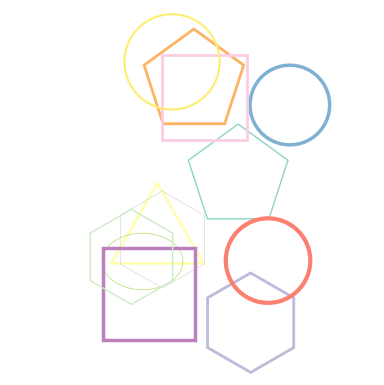[{"shape": "pentagon", "thickness": 1, "radius": 0.68, "center": [0.619, 0.542]}, {"shape": "triangle", "thickness": 2, "radius": 0.69, "center": [0.409, 0.385]}, {"shape": "hexagon", "thickness": 2, "radius": 0.65, "center": [0.651, 0.162]}, {"shape": "circle", "thickness": 3, "radius": 0.55, "center": [0.696, 0.323]}, {"shape": "circle", "thickness": 2.5, "radius": 0.52, "center": [0.753, 0.727]}, {"shape": "pentagon", "thickness": 2, "radius": 0.68, "center": [0.504, 0.789]}, {"shape": "oval", "thickness": 0.5, "radius": 0.52, "center": [0.37, 0.321]}, {"shape": "square", "thickness": 2, "radius": 0.55, "center": [0.531, 0.747]}, {"shape": "hexagon", "thickness": 0.5, "radius": 0.63, "center": [0.422, 0.378]}, {"shape": "square", "thickness": 2.5, "radius": 0.6, "center": [0.388, 0.236]}, {"shape": "hexagon", "thickness": 1, "radius": 0.62, "center": [0.341, 0.333]}, {"shape": "circle", "thickness": 1.5, "radius": 0.62, "center": [0.447, 0.839]}]